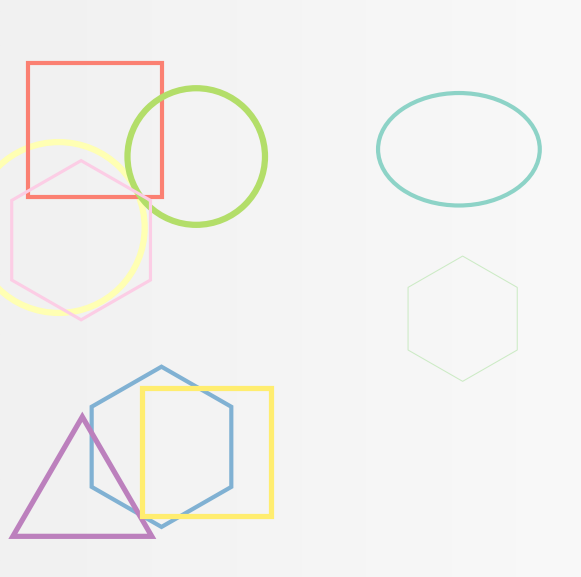[{"shape": "oval", "thickness": 2, "radius": 0.7, "center": [0.79, 0.741]}, {"shape": "circle", "thickness": 3, "radius": 0.74, "center": [0.101, 0.605]}, {"shape": "square", "thickness": 2, "radius": 0.58, "center": [0.163, 0.774]}, {"shape": "hexagon", "thickness": 2, "radius": 0.69, "center": [0.278, 0.225]}, {"shape": "circle", "thickness": 3, "radius": 0.59, "center": [0.338, 0.728]}, {"shape": "hexagon", "thickness": 1.5, "radius": 0.69, "center": [0.14, 0.583]}, {"shape": "triangle", "thickness": 2.5, "radius": 0.69, "center": [0.142, 0.139]}, {"shape": "hexagon", "thickness": 0.5, "radius": 0.54, "center": [0.796, 0.447]}, {"shape": "square", "thickness": 2.5, "radius": 0.56, "center": [0.355, 0.217]}]